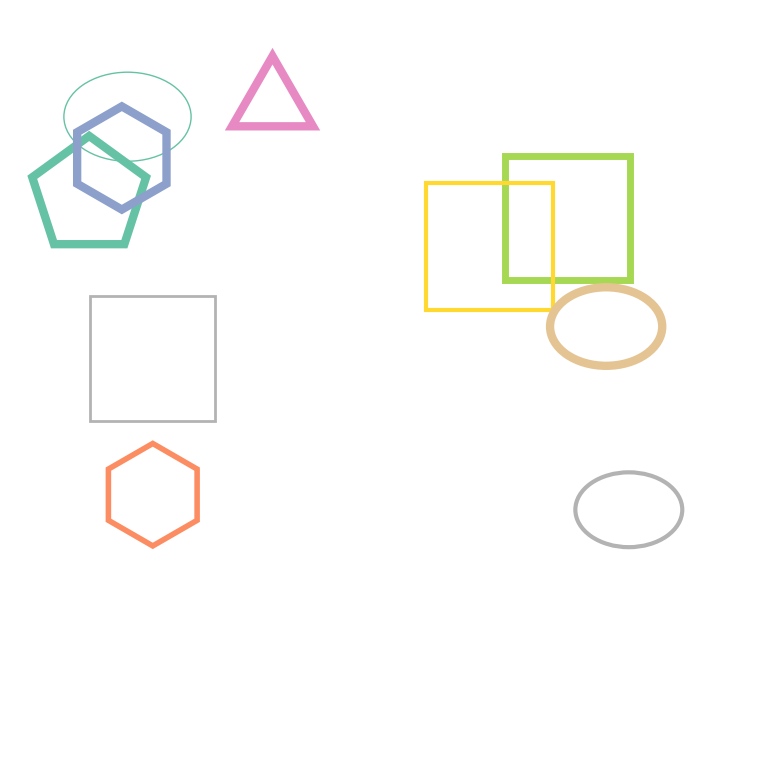[{"shape": "pentagon", "thickness": 3, "radius": 0.39, "center": [0.116, 0.746]}, {"shape": "oval", "thickness": 0.5, "radius": 0.41, "center": [0.166, 0.848]}, {"shape": "hexagon", "thickness": 2, "radius": 0.33, "center": [0.198, 0.358]}, {"shape": "hexagon", "thickness": 3, "radius": 0.33, "center": [0.158, 0.795]}, {"shape": "triangle", "thickness": 3, "radius": 0.3, "center": [0.354, 0.866]}, {"shape": "square", "thickness": 2.5, "radius": 0.4, "center": [0.737, 0.717]}, {"shape": "square", "thickness": 1.5, "radius": 0.41, "center": [0.635, 0.68]}, {"shape": "oval", "thickness": 3, "radius": 0.36, "center": [0.787, 0.576]}, {"shape": "oval", "thickness": 1.5, "radius": 0.35, "center": [0.817, 0.338]}, {"shape": "square", "thickness": 1, "radius": 0.41, "center": [0.198, 0.535]}]